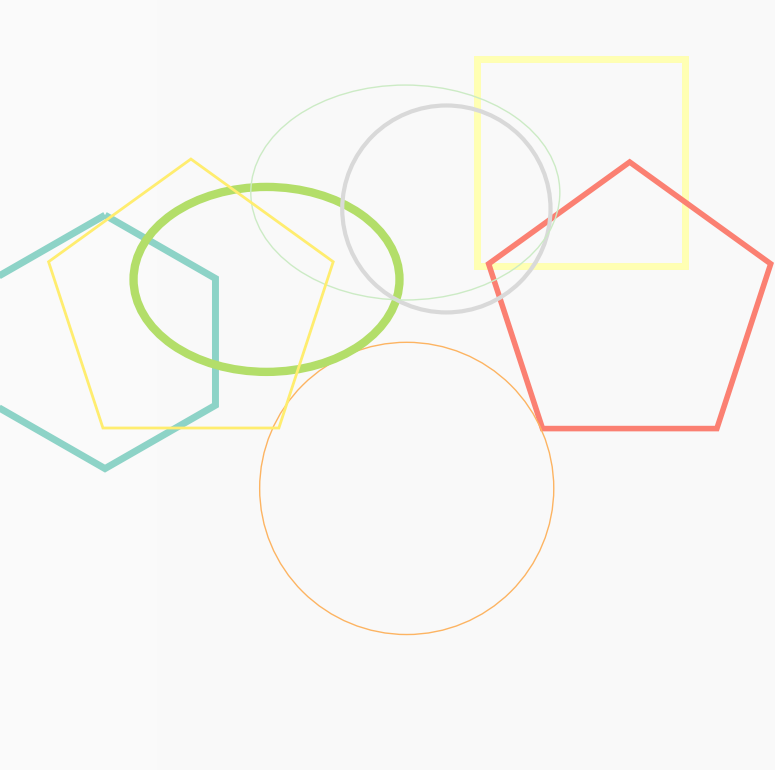[{"shape": "hexagon", "thickness": 2.5, "radius": 0.82, "center": [0.135, 0.556]}, {"shape": "square", "thickness": 2.5, "radius": 0.67, "center": [0.749, 0.789]}, {"shape": "pentagon", "thickness": 2, "radius": 0.96, "center": [0.812, 0.598]}, {"shape": "circle", "thickness": 0.5, "radius": 0.95, "center": [0.525, 0.366]}, {"shape": "oval", "thickness": 3, "radius": 0.86, "center": [0.344, 0.637]}, {"shape": "circle", "thickness": 1.5, "radius": 0.67, "center": [0.576, 0.729]}, {"shape": "oval", "thickness": 0.5, "radius": 1.0, "center": [0.523, 0.75]}, {"shape": "pentagon", "thickness": 1, "radius": 0.97, "center": [0.246, 0.6]}]